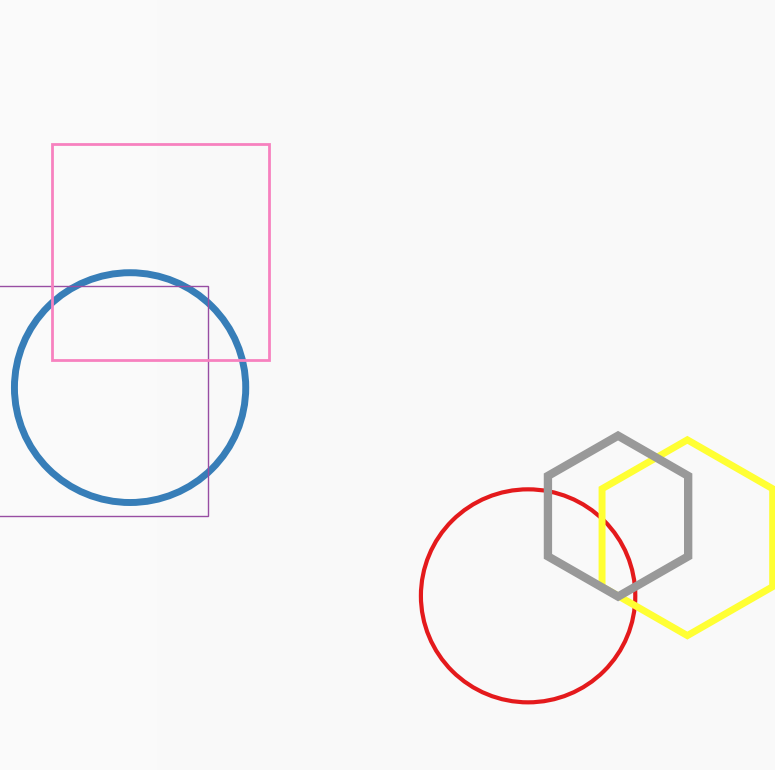[{"shape": "circle", "thickness": 1.5, "radius": 0.69, "center": [0.681, 0.226]}, {"shape": "circle", "thickness": 2.5, "radius": 0.75, "center": [0.168, 0.497]}, {"shape": "square", "thickness": 0.5, "radius": 0.75, "center": [0.119, 0.479]}, {"shape": "hexagon", "thickness": 2.5, "radius": 0.64, "center": [0.887, 0.302]}, {"shape": "square", "thickness": 1, "radius": 0.7, "center": [0.207, 0.673]}, {"shape": "hexagon", "thickness": 3, "radius": 0.52, "center": [0.797, 0.33]}]